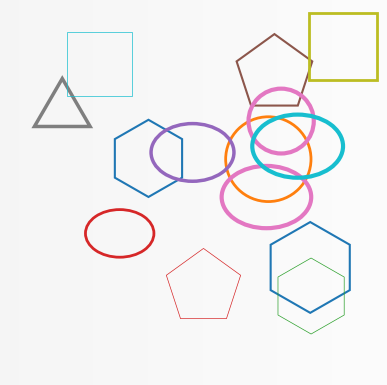[{"shape": "hexagon", "thickness": 1.5, "radius": 0.5, "center": [0.383, 0.589]}, {"shape": "hexagon", "thickness": 1.5, "radius": 0.59, "center": [0.801, 0.305]}, {"shape": "circle", "thickness": 2, "radius": 0.55, "center": [0.692, 0.587]}, {"shape": "hexagon", "thickness": 0.5, "radius": 0.49, "center": [0.803, 0.231]}, {"shape": "pentagon", "thickness": 0.5, "radius": 0.5, "center": [0.525, 0.254]}, {"shape": "oval", "thickness": 2, "radius": 0.44, "center": [0.309, 0.394]}, {"shape": "oval", "thickness": 2.5, "radius": 0.53, "center": [0.497, 0.604]}, {"shape": "pentagon", "thickness": 1.5, "radius": 0.51, "center": [0.708, 0.809]}, {"shape": "circle", "thickness": 3, "radius": 0.42, "center": [0.726, 0.686]}, {"shape": "oval", "thickness": 3, "radius": 0.58, "center": [0.688, 0.488]}, {"shape": "triangle", "thickness": 2.5, "radius": 0.41, "center": [0.161, 0.713]}, {"shape": "square", "thickness": 2, "radius": 0.44, "center": [0.886, 0.879]}, {"shape": "oval", "thickness": 3, "radius": 0.59, "center": [0.768, 0.62]}, {"shape": "square", "thickness": 0.5, "radius": 0.42, "center": [0.256, 0.834]}]